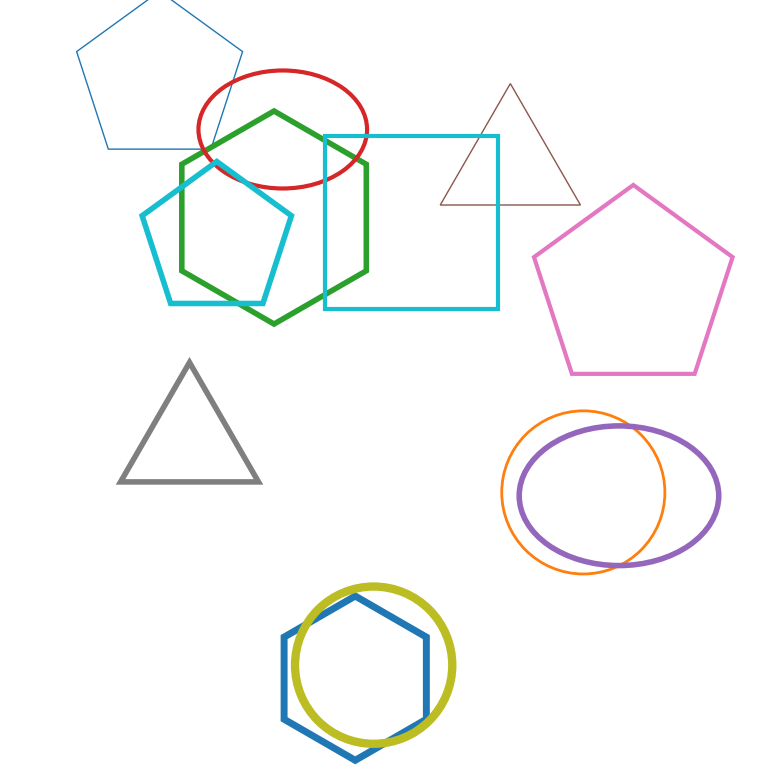[{"shape": "pentagon", "thickness": 0.5, "radius": 0.57, "center": [0.207, 0.898]}, {"shape": "hexagon", "thickness": 2.5, "radius": 0.53, "center": [0.461, 0.119]}, {"shape": "circle", "thickness": 1, "radius": 0.53, "center": [0.758, 0.36]}, {"shape": "hexagon", "thickness": 2, "radius": 0.69, "center": [0.356, 0.717]}, {"shape": "oval", "thickness": 1.5, "radius": 0.55, "center": [0.367, 0.832]}, {"shape": "oval", "thickness": 2, "radius": 0.65, "center": [0.804, 0.356]}, {"shape": "triangle", "thickness": 0.5, "radius": 0.53, "center": [0.663, 0.786]}, {"shape": "pentagon", "thickness": 1.5, "radius": 0.68, "center": [0.822, 0.624]}, {"shape": "triangle", "thickness": 2, "radius": 0.52, "center": [0.246, 0.426]}, {"shape": "circle", "thickness": 3, "radius": 0.51, "center": [0.485, 0.136]}, {"shape": "square", "thickness": 1.5, "radius": 0.56, "center": [0.534, 0.711]}, {"shape": "pentagon", "thickness": 2, "radius": 0.51, "center": [0.282, 0.688]}]